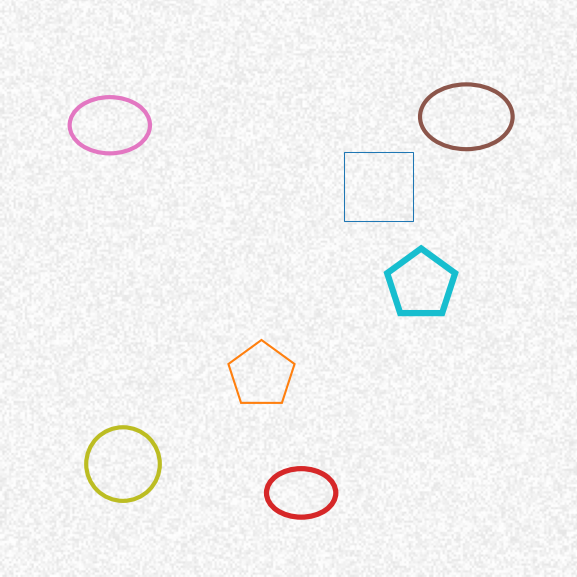[{"shape": "square", "thickness": 0.5, "radius": 0.3, "center": [0.655, 0.676]}, {"shape": "pentagon", "thickness": 1, "radius": 0.3, "center": [0.453, 0.35]}, {"shape": "oval", "thickness": 2.5, "radius": 0.3, "center": [0.521, 0.146]}, {"shape": "oval", "thickness": 2, "radius": 0.4, "center": [0.807, 0.797]}, {"shape": "oval", "thickness": 2, "radius": 0.35, "center": [0.19, 0.782]}, {"shape": "circle", "thickness": 2, "radius": 0.32, "center": [0.213, 0.196]}, {"shape": "pentagon", "thickness": 3, "radius": 0.31, "center": [0.729, 0.507]}]